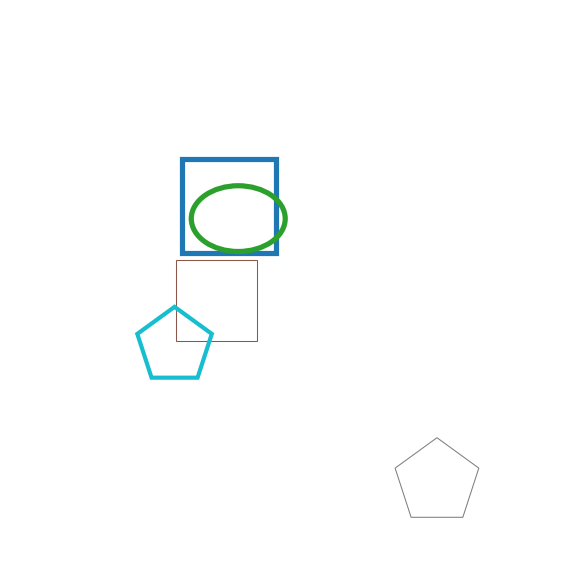[{"shape": "square", "thickness": 2.5, "radius": 0.4, "center": [0.397, 0.642]}, {"shape": "oval", "thickness": 2.5, "radius": 0.41, "center": [0.413, 0.621]}, {"shape": "square", "thickness": 0.5, "radius": 0.35, "center": [0.375, 0.479]}, {"shape": "pentagon", "thickness": 0.5, "radius": 0.38, "center": [0.757, 0.165]}, {"shape": "pentagon", "thickness": 2, "radius": 0.34, "center": [0.302, 0.4]}]